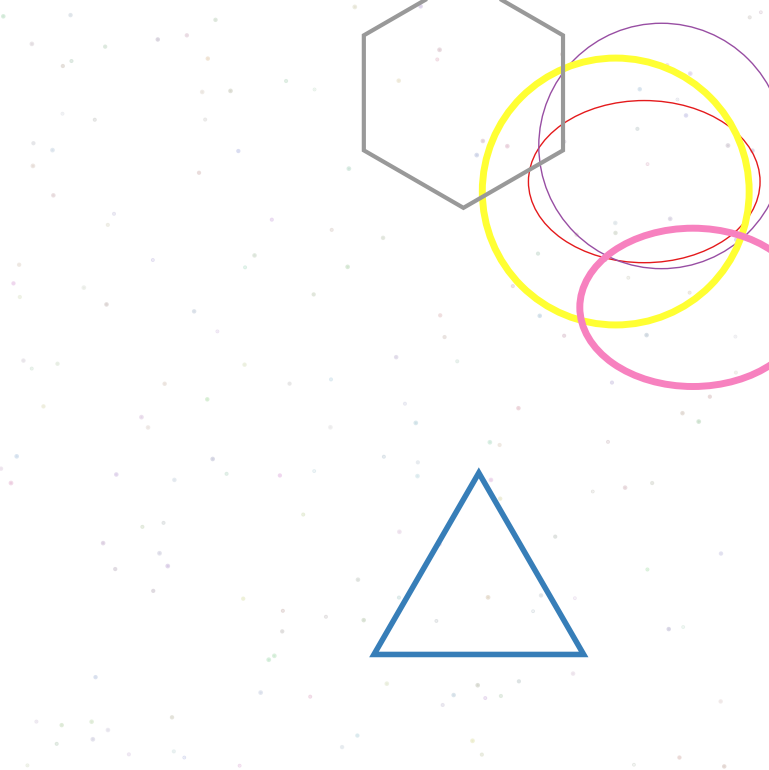[{"shape": "oval", "thickness": 0.5, "radius": 0.75, "center": [0.837, 0.764]}, {"shape": "triangle", "thickness": 2, "radius": 0.79, "center": [0.622, 0.229]}, {"shape": "circle", "thickness": 0.5, "radius": 0.8, "center": [0.859, 0.81]}, {"shape": "circle", "thickness": 2.5, "radius": 0.87, "center": [0.8, 0.751]}, {"shape": "oval", "thickness": 2.5, "radius": 0.73, "center": [0.9, 0.601]}, {"shape": "hexagon", "thickness": 1.5, "radius": 0.75, "center": [0.602, 0.879]}]